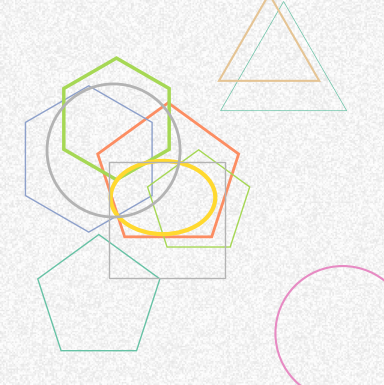[{"shape": "pentagon", "thickness": 1, "radius": 0.83, "center": [0.257, 0.224]}, {"shape": "triangle", "thickness": 0.5, "radius": 0.95, "center": [0.737, 0.807]}, {"shape": "pentagon", "thickness": 2, "radius": 0.96, "center": [0.437, 0.541]}, {"shape": "hexagon", "thickness": 1, "radius": 0.95, "center": [0.231, 0.587]}, {"shape": "circle", "thickness": 1.5, "radius": 0.87, "center": [0.89, 0.134]}, {"shape": "pentagon", "thickness": 1, "radius": 0.7, "center": [0.516, 0.471]}, {"shape": "hexagon", "thickness": 2.5, "radius": 0.79, "center": [0.303, 0.691]}, {"shape": "oval", "thickness": 3, "radius": 0.68, "center": [0.423, 0.487]}, {"shape": "triangle", "thickness": 1.5, "radius": 0.75, "center": [0.699, 0.865]}, {"shape": "circle", "thickness": 2, "radius": 0.86, "center": [0.295, 0.609]}, {"shape": "square", "thickness": 1, "radius": 0.75, "center": [0.434, 0.429]}]